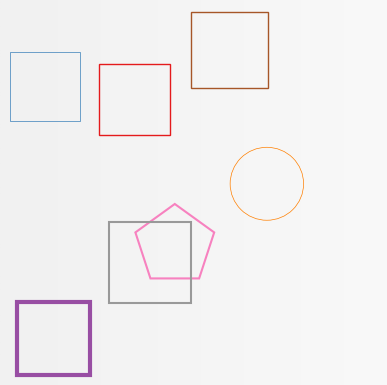[{"shape": "square", "thickness": 1, "radius": 0.46, "center": [0.346, 0.741]}, {"shape": "square", "thickness": 0.5, "radius": 0.45, "center": [0.117, 0.775]}, {"shape": "square", "thickness": 3, "radius": 0.48, "center": [0.138, 0.12]}, {"shape": "circle", "thickness": 0.5, "radius": 0.47, "center": [0.689, 0.523]}, {"shape": "square", "thickness": 1, "radius": 0.49, "center": [0.592, 0.87]}, {"shape": "pentagon", "thickness": 1.5, "radius": 0.53, "center": [0.451, 0.363]}, {"shape": "square", "thickness": 1.5, "radius": 0.53, "center": [0.388, 0.319]}]